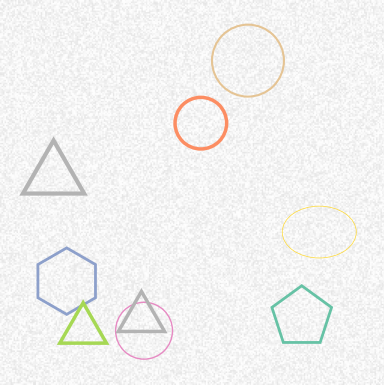[{"shape": "pentagon", "thickness": 2, "radius": 0.41, "center": [0.784, 0.176]}, {"shape": "circle", "thickness": 2.5, "radius": 0.34, "center": [0.522, 0.68]}, {"shape": "hexagon", "thickness": 2, "radius": 0.43, "center": [0.173, 0.27]}, {"shape": "circle", "thickness": 1, "radius": 0.37, "center": [0.374, 0.141]}, {"shape": "triangle", "thickness": 2.5, "radius": 0.35, "center": [0.216, 0.144]}, {"shape": "oval", "thickness": 0.5, "radius": 0.48, "center": [0.829, 0.397]}, {"shape": "circle", "thickness": 1.5, "radius": 0.47, "center": [0.644, 0.843]}, {"shape": "triangle", "thickness": 2.5, "radius": 0.35, "center": [0.367, 0.174]}, {"shape": "triangle", "thickness": 3, "radius": 0.46, "center": [0.139, 0.543]}]